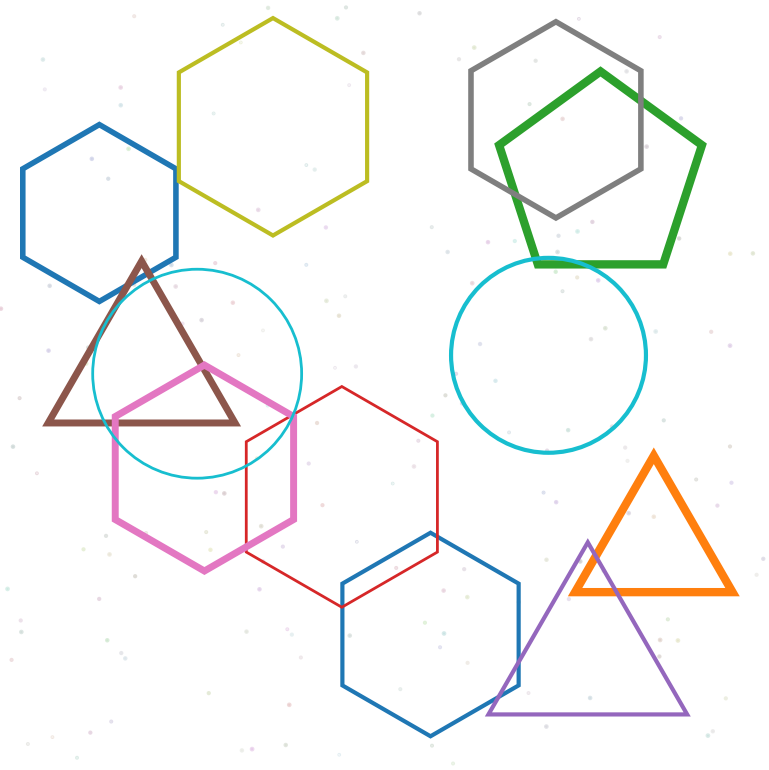[{"shape": "hexagon", "thickness": 2, "radius": 0.57, "center": [0.129, 0.723]}, {"shape": "hexagon", "thickness": 1.5, "radius": 0.66, "center": [0.559, 0.176]}, {"shape": "triangle", "thickness": 3, "radius": 0.59, "center": [0.849, 0.29]}, {"shape": "pentagon", "thickness": 3, "radius": 0.69, "center": [0.78, 0.769]}, {"shape": "hexagon", "thickness": 1, "radius": 0.72, "center": [0.444, 0.355]}, {"shape": "triangle", "thickness": 1.5, "radius": 0.75, "center": [0.763, 0.147]}, {"shape": "triangle", "thickness": 2.5, "radius": 0.7, "center": [0.184, 0.521]}, {"shape": "hexagon", "thickness": 2.5, "radius": 0.67, "center": [0.265, 0.392]}, {"shape": "hexagon", "thickness": 2, "radius": 0.64, "center": [0.722, 0.844]}, {"shape": "hexagon", "thickness": 1.5, "radius": 0.71, "center": [0.355, 0.835]}, {"shape": "circle", "thickness": 1.5, "radius": 0.63, "center": [0.712, 0.539]}, {"shape": "circle", "thickness": 1, "radius": 0.68, "center": [0.256, 0.515]}]